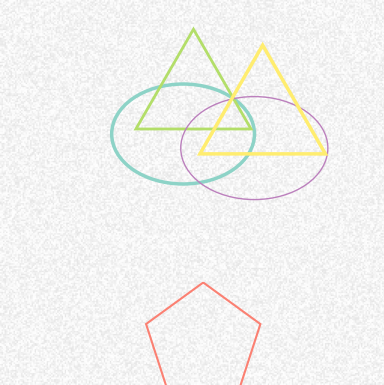[{"shape": "oval", "thickness": 2.5, "radius": 0.93, "center": [0.476, 0.652]}, {"shape": "pentagon", "thickness": 1.5, "radius": 0.78, "center": [0.528, 0.11]}, {"shape": "triangle", "thickness": 2, "radius": 0.86, "center": [0.503, 0.751]}, {"shape": "oval", "thickness": 1, "radius": 0.96, "center": [0.661, 0.615]}, {"shape": "triangle", "thickness": 2.5, "radius": 0.94, "center": [0.682, 0.694]}]